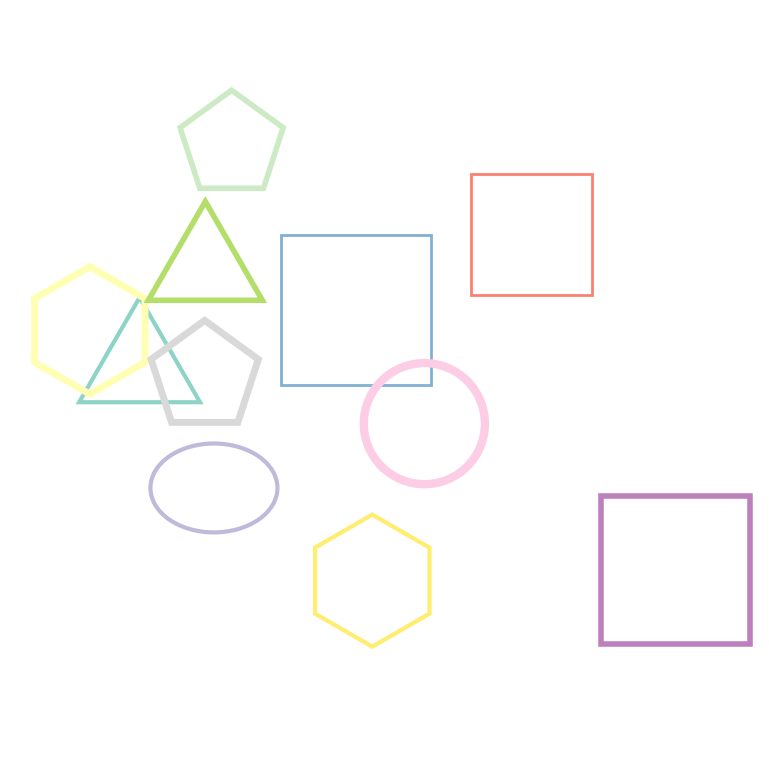[{"shape": "triangle", "thickness": 1.5, "radius": 0.45, "center": [0.181, 0.523]}, {"shape": "hexagon", "thickness": 2.5, "radius": 0.41, "center": [0.117, 0.571]}, {"shape": "oval", "thickness": 1.5, "radius": 0.41, "center": [0.278, 0.366]}, {"shape": "square", "thickness": 1, "radius": 0.39, "center": [0.69, 0.696]}, {"shape": "square", "thickness": 1, "radius": 0.49, "center": [0.462, 0.597]}, {"shape": "triangle", "thickness": 2, "radius": 0.43, "center": [0.267, 0.653]}, {"shape": "circle", "thickness": 3, "radius": 0.39, "center": [0.551, 0.45]}, {"shape": "pentagon", "thickness": 2.5, "radius": 0.37, "center": [0.266, 0.511]}, {"shape": "square", "thickness": 2, "radius": 0.48, "center": [0.878, 0.26]}, {"shape": "pentagon", "thickness": 2, "radius": 0.35, "center": [0.301, 0.812]}, {"shape": "hexagon", "thickness": 1.5, "radius": 0.43, "center": [0.483, 0.246]}]